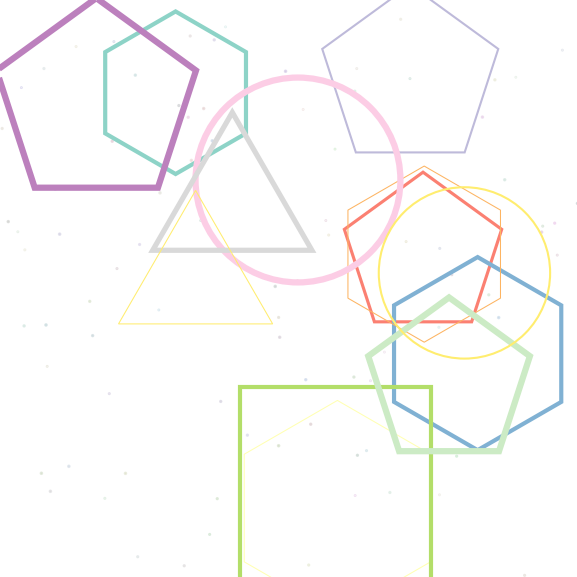[{"shape": "hexagon", "thickness": 2, "radius": 0.7, "center": [0.304, 0.839]}, {"shape": "hexagon", "thickness": 0.5, "radius": 0.93, "center": [0.584, 0.119]}, {"shape": "pentagon", "thickness": 1, "radius": 0.8, "center": [0.71, 0.865]}, {"shape": "pentagon", "thickness": 1.5, "radius": 0.72, "center": [0.733, 0.558]}, {"shape": "hexagon", "thickness": 2, "radius": 0.84, "center": [0.827, 0.387]}, {"shape": "hexagon", "thickness": 0.5, "radius": 0.76, "center": [0.735, 0.559]}, {"shape": "square", "thickness": 2, "radius": 0.83, "center": [0.581, 0.163]}, {"shape": "circle", "thickness": 3, "radius": 0.89, "center": [0.516, 0.687]}, {"shape": "triangle", "thickness": 2.5, "radius": 0.8, "center": [0.402, 0.645]}, {"shape": "pentagon", "thickness": 3, "radius": 0.91, "center": [0.167, 0.821]}, {"shape": "pentagon", "thickness": 3, "radius": 0.74, "center": [0.778, 0.337]}, {"shape": "triangle", "thickness": 0.5, "radius": 0.77, "center": [0.339, 0.515]}, {"shape": "circle", "thickness": 1, "radius": 0.74, "center": [0.804, 0.527]}]